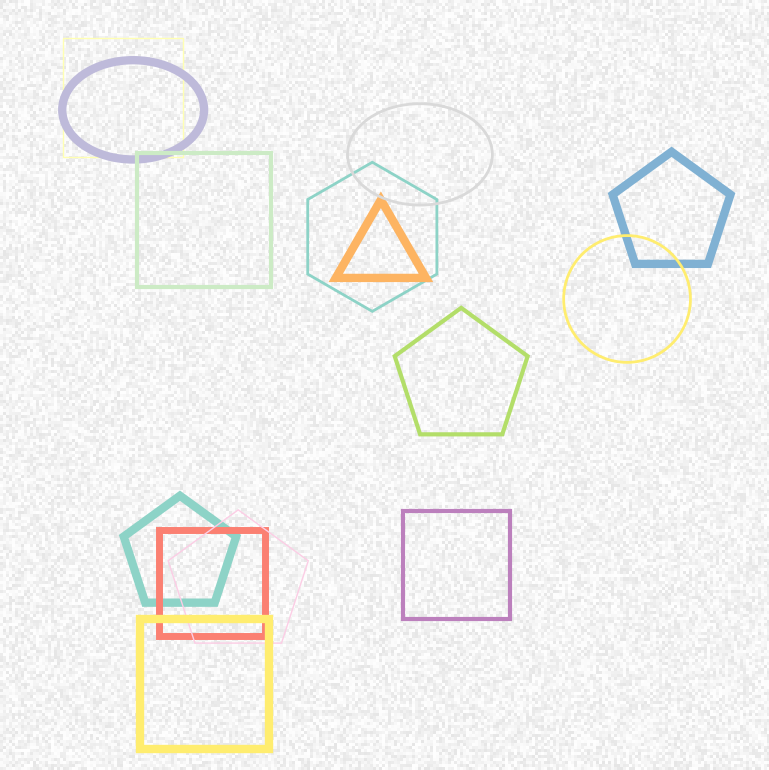[{"shape": "hexagon", "thickness": 1, "radius": 0.48, "center": [0.483, 0.692]}, {"shape": "pentagon", "thickness": 3, "radius": 0.38, "center": [0.234, 0.279]}, {"shape": "square", "thickness": 0.5, "radius": 0.39, "center": [0.16, 0.874]}, {"shape": "oval", "thickness": 3, "radius": 0.46, "center": [0.173, 0.857]}, {"shape": "square", "thickness": 2.5, "radius": 0.34, "center": [0.275, 0.243]}, {"shape": "pentagon", "thickness": 3, "radius": 0.4, "center": [0.872, 0.722]}, {"shape": "triangle", "thickness": 3, "radius": 0.34, "center": [0.495, 0.673]}, {"shape": "pentagon", "thickness": 1.5, "radius": 0.45, "center": [0.599, 0.509]}, {"shape": "pentagon", "thickness": 0.5, "radius": 0.48, "center": [0.309, 0.242]}, {"shape": "oval", "thickness": 1, "radius": 0.47, "center": [0.545, 0.799]}, {"shape": "square", "thickness": 1.5, "radius": 0.35, "center": [0.593, 0.267]}, {"shape": "square", "thickness": 1.5, "radius": 0.43, "center": [0.265, 0.715]}, {"shape": "square", "thickness": 3, "radius": 0.42, "center": [0.266, 0.112]}, {"shape": "circle", "thickness": 1, "radius": 0.41, "center": [0.814, 0.612]}]